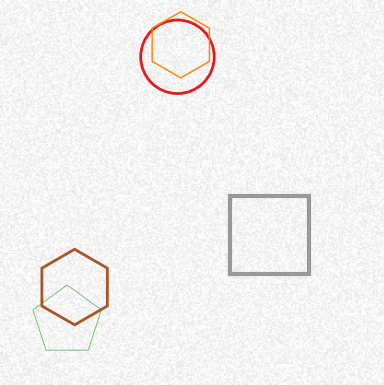[{"shape": "circle", "thickness": 2, "radius": 0.48, "center": [0.461, 0.852]}, {"shape": "pentagon", "thickness": 0.5, "radius": 0.47, "center": [0.174, 0.166]}, {"shape": "hexagon", "thickness": 1, "radius": 0.43, "center": [0.47, 0.884]}, {"shape": "hexagon", "thickness": 2, "radius": 0.49, "center": [0.194, 0.254]}, {"shape": "square", "thickness": 3, "radius": 0.51, "center": [0.7, 0.391]}]